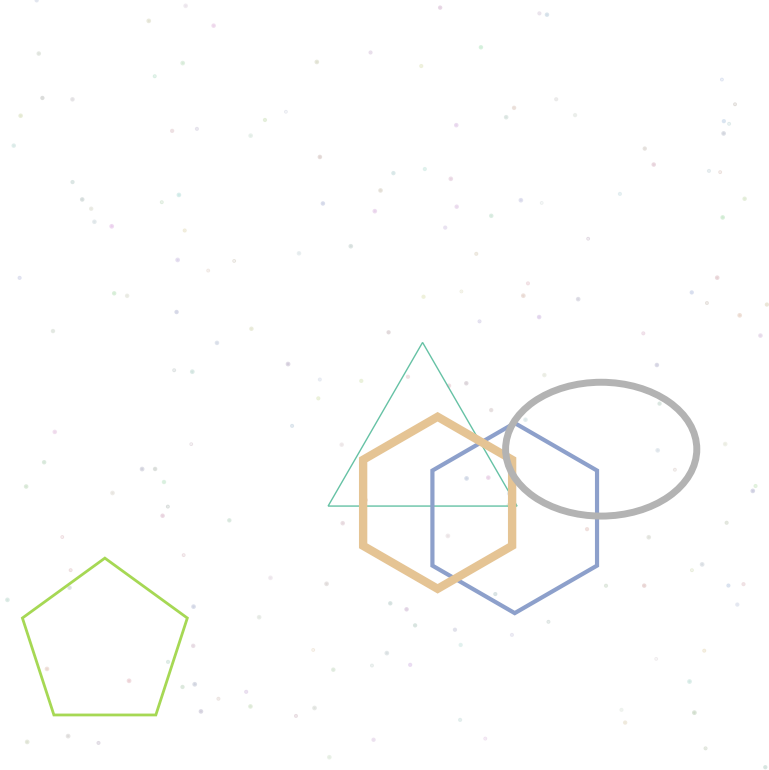[{"shape": "triangle", "thickness": 0.5, "radius": 0.71, "center": [0.549, 0.414]}, {"shape": "hexagon", "thickness": 1.5, "radius": 0.62, "center": [0.668, 0.327]}, {"shape": "pentagon", "thickness": 1, "radius": 0.56, "center": [0.136, 0.163]}, {"shape": "hexagon", "thickness": 3, "radius": 0.56, "center": [0.568, 0.347]}, {"shape": "oval", "thickness": 2.5, "radius": 0.62, "center": [0.781, 0.417]}]